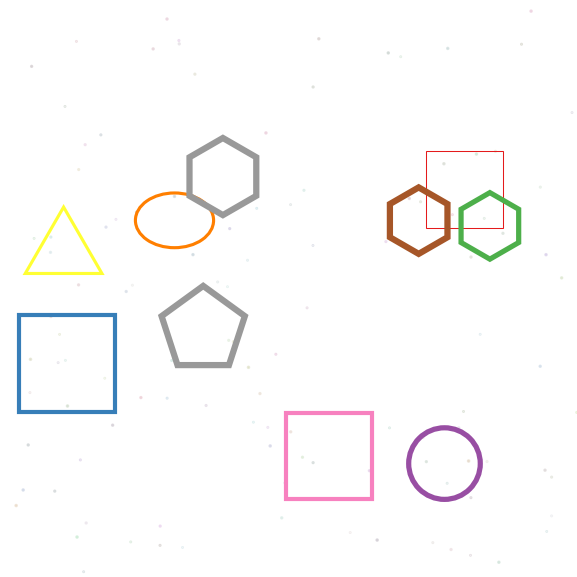[{"shape": "square", "thickness": 0.5, "radius": 0.33, "center": [0.804, 0.671]}, {"shape": "square", "thickness": 2, "radius": 0.42, "center": [0.117, 0.37]}, {"shape": "hexagon", "thickness": 2.5, "radius": 0.29, "center": [0.848, 0.608]}, {"shape": "circle", "thickness": 2.5, "radius": 0.31, "center": [0.77, 0.196]}, {"shape": "oval", "thickness": 1.5, "radius": 0.34, "center": [0.302, 0.618]}, {"shape": "triangle", "thickness": 1.5, "radius": 0.38, "center": [0.11, 0.564]}, {"shape": "hexagon", "thickness": 3, "radius": 0.29, "center": [0.725, 0.617]}, {"shape": "square", "thickness": 2, "radius": 0.37, "center": [0.569, 0.209]}, {"shape": "pentagon", "thickness": 3, "radius": 0.38, "center": [0.352, 0.428]}, {"shape": "hexagon", "thickness": 3, "radius": 0.33, "center": [0.386, 0.693]}]